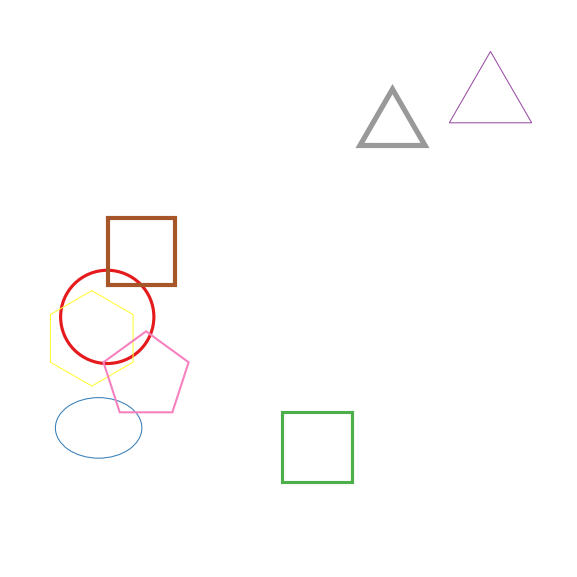[{"shape": "circle", "thickness": 1.5, "radius": 0.4, "center": [0.186, 0.45]}, {"shape": "oval", "thickness": 0.5, "radius": 0.37, "center": [0.171, 0.258]}, {"shape": "square", "thickness": 1.5, "radius": 0.3, "center": [0.549, 0.226]}, {"shape": "triangle", "thickness": 0.5, "radius": 0.41, "center": [0.849, 0.828]}, {"shape": "hexagon", "thickness": 0.5, "radius": 0.41, "center": [0.159, 0.413]}, {"shape": "square", "thickness": 2, "radius": 0.29, "center": [0.246, 0.563]}, {"shape": "pentagon", "thickness": 1, "radius": 0.39, "center": [0.253, 0.348]}, {"shape": "triangle", "thickness": 2.5, "radius": 0.33, "center": [0.68, 0.78]}]